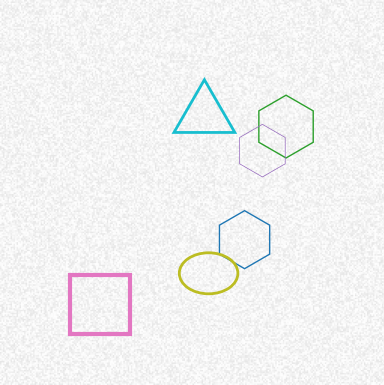[{"shape": "hexagon", "thickness": 1, "radius": 0.38, "center": [0.635, 0.377]}, {"shape": "hexagon", "thickness": 1, "radius": 0.41, "center": [0.743, 0.671]}, {"shape": "hexagon", "thickness": 0.5, "radius": 0.34, "center": [0.682, 0.609]}, {"shape": "square", "thickness": 3, "radius": 0.39, "center": [0.26, 0.209]}, {"shape": "oval", "thickness": 2, "radius": 0.38, "center": [0.542, 0.29]}, {"shape": "triangle", "thickness": 2, "radius": 0.46, "center": [0.531, 0.702]}]